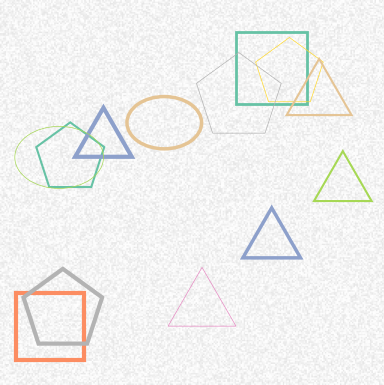[{"shape": "square", "thickness": 2, "radius": 0.47, "center": [0.705, 0.823]}, {"shape": "pentagon", "thickness": 1.5, "radius": 0.46, "center": [0.182, 0.589]}, {"shape": "square", "thickness": 3, "radius": 0.44, "center": [0.13, 0.152]}, {"shape": "triangle", "thickness": 2.5, "radius": 0.43, "center": [0.706, 0.373]}, {"shape": "triangle", "thickness": 3, "radius": 0.42, "center": [0.269, 0.635]}, {"shape": "triangle", "thickness": 0.5, "radius": 0.51, "center": [0.525, 0.204]}, {"shape": "triangle", "thickness": 1.5, "radius": 0.43, "center": [0.89, 0.521]}, {"shape": "oval", "thickness": 0.5, "radius": 0.58, "center": [0.154, 0.591]}, {"shape": "pentagon", "thickness": 0.5, "radius": 0.46, "center": [0.752, 0.81]}, {"shape": "oval", "thickness": 2.5, "radius": 0.48, "center": [0.427, 0.681]}, {"shape": "triangle", "thickness": 1.5, "radius": 0.49, "center": [0.829, 0.75]}, {"shape": "pentagon", "thickness": 0.5, "radius": 0.58, "center": [0.62, 0.748]}, {"shape": "pentagon", "thickness": 3, "radius": 0.54, "center": [0.163, 0.194]}]